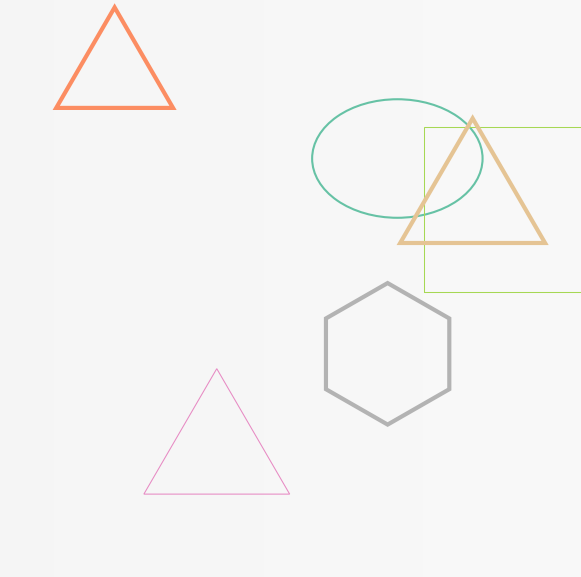[{"shape": "oval", "thickness": 1, "radius": 0.73, "center": [0.684, 0.725]}, {"shape": "triangle", "thickness": 2, "radius": 0.58, "center": [0.197, 0.87]}, {"shape": "triangle", "thickness": 0.5, "radius": 0.72, "center": [0.373, 0.216]}, {"shape": "square", "thickness": 0.5, "radius": 0.71, "center": [0.872, 0.637]}, {"shape": "triangle", "thickness": 2, "radius": 0.72, "center": [0.813, 0.65]}, {"shape": "hexagon", "thickness": 2, "radius": 0.61, "center": [0.667, 0.386]}]